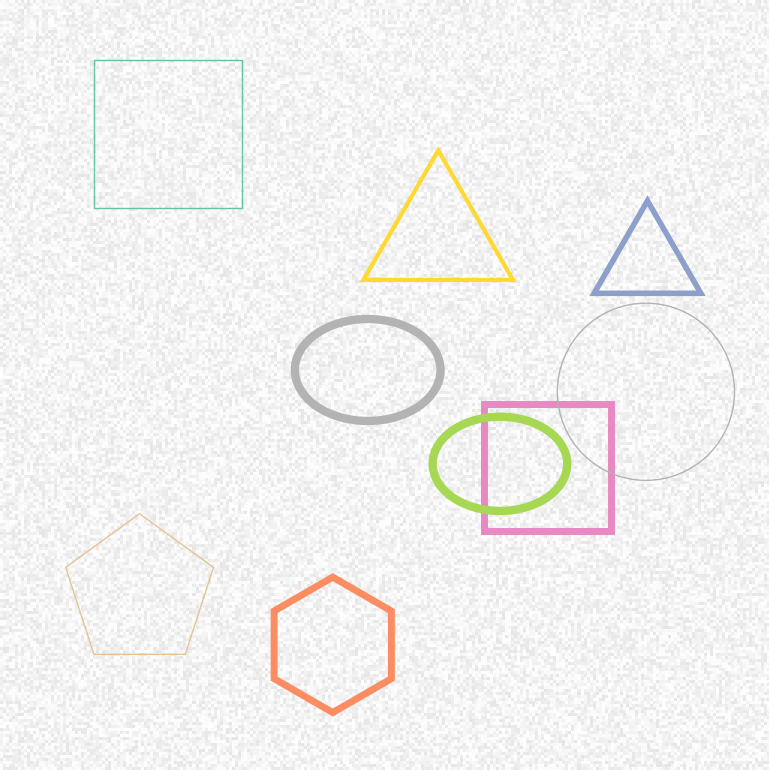[{"shape": "square", "thickness": 0.5, "radius": 0.48, "center": [0.218, 0.826]}, {"shape": "hexagon", "thickness": 2.5, "radius": 0.44, "center": [0.432, 0.163]}, {"shape": "triangle", "thickness": 2, "radius": 0.4, "center": [0.841, 0.659]}, {"shape": "square", "thickness": 2.5, "radius": 0.41, "center": [0.711, 0.393]}, {"shape": "oval", "thickness": 3, "radius": 0.44, "center": [0.649, 0.398]}, {"shape": "triangle", "thickness": 1.5, "radius": 0.56, "center": [0.569, 0.693]}, {"shape": "pentagon", "thickness": 0.5, "radius": 0.5, "center": [0.181, 0.232]}, {"shape": "circle", "thickness": 0.5, "radius": 0.58, "center": [0.839, 0.491]}, {"shape": "oval", "thickness": 3, "radius": 0.47, "center": [0.478, 0.52]}]